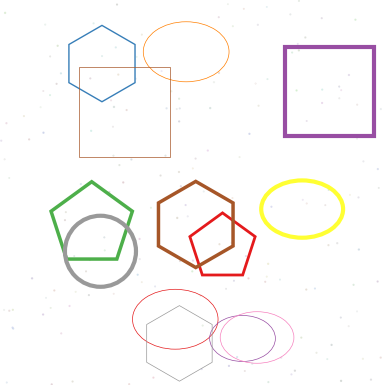[{"shape": "pentagon", "thickness": 2, "radius": 0.45, "center": [0.578, 0.358]}, {"shape": "oval", "thickness": 0.5, "radius": 0.56, "center": [0.455, 0.171]}, {"shape": "hexagon", "thickness": 1, "radius": 0.5, "center": [0.265, 0.835]}, {"shape": "pentagon", "thickness": 2.5, "radius": 0.56, "center": [0.238, 0.417]}, {"shape": "oval", "thickness": 0.5, "radius": 0.43, "center": [0.63, 0.121]}, {"shape": "square", "thickness": 3, "radius": 0.58, "center": [0.857, 0.763]}, {"shape": "oval", "thickness": 0.5, "radius": 0.56, "center": [0.484, 0.866]}, {"shape": "oval", "thickness": 3, "radius": 0.53, "center": [0.785, 0.457]}, {"shape": "hexagon", "thickness": 2.5, "radius": 0.56, "center": [0.508, 0.417]}, {"shape": "square", "thickness": 0.5, "radius": 0.59, "center": [0.324, 0.708]}, {"shape": "oval", "thickness": 0.5, "radius": 0.48, "center": [0.668, 0.123]}, {"shape": "circle", "thickness": 3, "radius": 0.46, "center": [0.261, 0.347]}, {"shape": "hexagon", "thickness": 0.5, "radius": 0.49, "center": [0.466, 0.108]}]